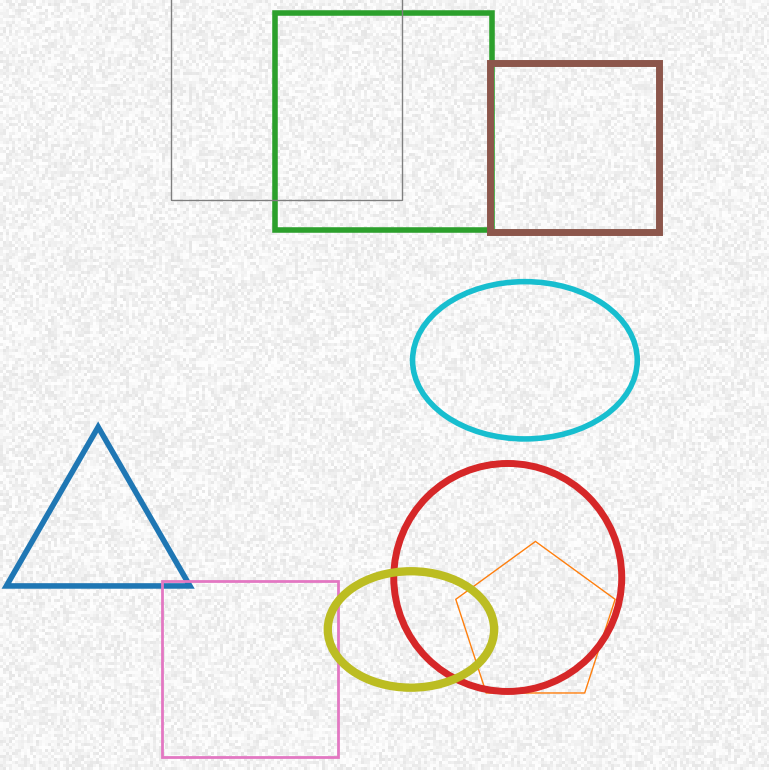[{"shape": "triangle", "thickness": 2, "radius": 0.69, "center": [0.127, 0.308]}, {"shape": "pentagon", "thickness": 0.5, "radius": 0.54, "center": [0.695, 0.188]}, {"shape": "square", "thickness": 2, "radius": 0.7, "center": [0.498, 0.843]}, {"shape": "circle", "thickness": 2.5, "radius": 0.74, "center": [0.659, 0.25]}, {"shape": "square", "thickness": 2.5, "radius": 0.55, "center": [0.747, 0.809]}, {"shape": "square", "thickness": 1, "radius": 0.57, "center": [0.324, 0.131]}, {"shape": "square", "thickness": 0.5, "radius": 0.75, "center": [0.372, 0.89]}, {"shape": "oval", "thickness": 3, "radius": 0.54, "center": [0.534, 0.183]}, {"shape": "oval", "thickness": 2, "radius": 0.73, "center": [0.682, 0.532]}]